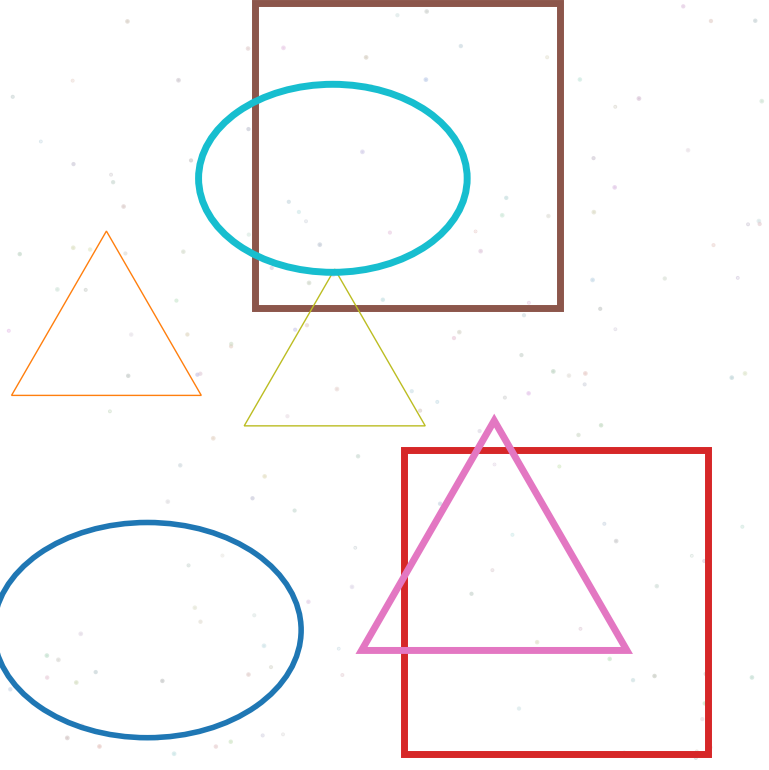[{"shape": "oval", "thickness": 2, "radius": 1.0, "center": [0.191, 0.182]}, {"shape": "triangle", "thickness": 0.5, "radius": 0.71, "center": [0.138, 0.558]}, {"shape": "square", "thickness": 2.5, "radius": 0.99, "center": [0.722, 0.218]}, {"shape": "square", "thickness": 2.5, "radius": 0.99, "center": [0.53, 0.798]}, {"shape": "triangle", "thickness": 2.5, "radius": 1.0, "center": [0.642, 0.255]}, {"shape": "triangle", "thickness": 0.5, "radius": 0.68, "center": [0.435, 0.515]}, {"shape": "oval", "thickness": 2.5, "radius": 0.87, "center": [0.432, 0.768]}]